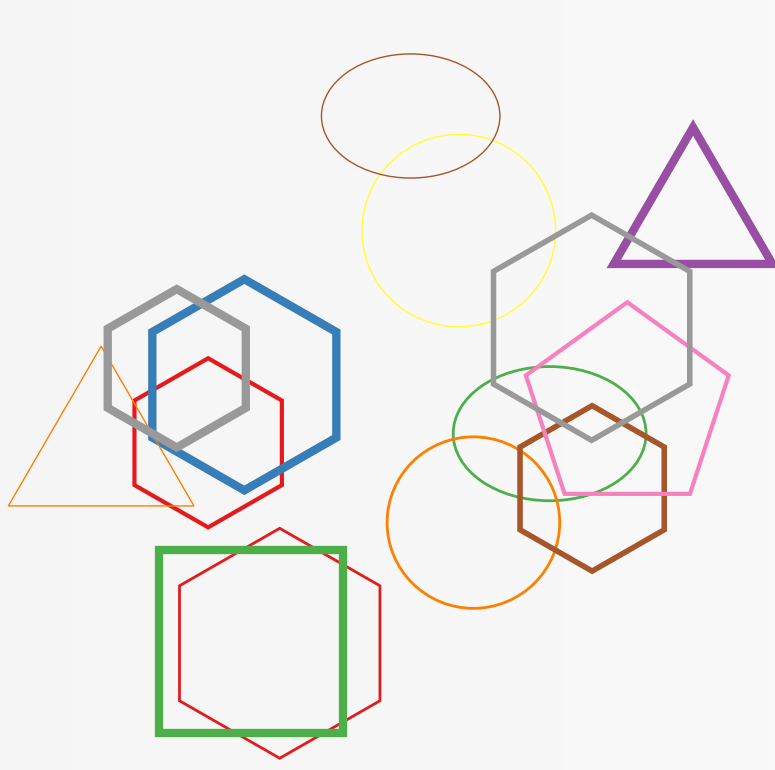[{"shape": "hexagon", "thickness": 1, "radius": 0.75, "center": [0.361, 0.165]}, {"shape": "hexagon", "thickness": 1.5, "radius": 0.55, "center": [0.269, 0.425]}, {"shape": "hexagon", "thickness": 3, "radius": 0.69, "center": [0.315, 0.5]}, {"shape": "oval", "thickness": 1, "radius": 0.62, "center": [0.709, 0.437]}, {"shape": "square", "thickness": 3, "radius": 0.59, "center": [0.324, 0.167]}, {"shape": "triangle", "thickness": 3, "radius": 0.59, "center": [0.894, 0.716]}, {"shape": "triangle", "thickness": 0.5, "radius": 0.69, "center": [0.131, 0.412]}, {"shape": "circle", "thickness": 1, "radius": 0.56, "center": [0.611, 0.321]}, {"shape": "circle", "thickness": 0.5, "radius": 0.62, "center": [0.592, 0.701]}, {"shape": "oval", "thickness": 0.5, "radius": 0.58, "center": [0.53, 0.849]}, {"shape": "hexagon", "thickness": 2, "radius": 0.54, "center": [0.764, 0.366]}, {"shape": "pentagon", "thickness": 1.5, "radius": 0.69, "center": [0.809, 0.47]}, {"shape": "hexagon", "thickness": 2, "radius": 0.73, "center": [0.763, 0.574]}, {"shape": "hexagon", "thickness": 3, "radius": 0.51, "center": [0.228, 0.522]}]